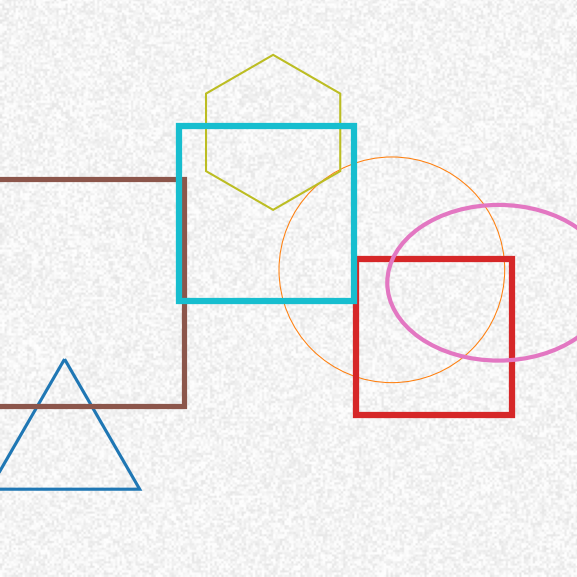[{"shape": "triangle", "thickness": 1.5, "radius": 0.75, "center": [0.112, 0.227]}, {"shape": "circle", "thickness": 0.5, "radius": 0.98, "center": [0.679, 0.532]}, {"shape": "square", "thickness": 3, "radius": 0.68, "center": [0.751, 0.416]}, {"shape": "square", "thickness": 2.5, "radius": 0.98, "center": [0.123, 0.492]}, {"shape": "oval", "thickness": 2, "radius": 0.96, "center": [0.863, 0.51]}, {"shape": "hexagon", "thickness": 1, "radius": 0.67, "center": [0.473, 0.77]}, {"shape": "square", "thickness": 3, "radius": 0.76, "center": [0.461, 0.63]}]